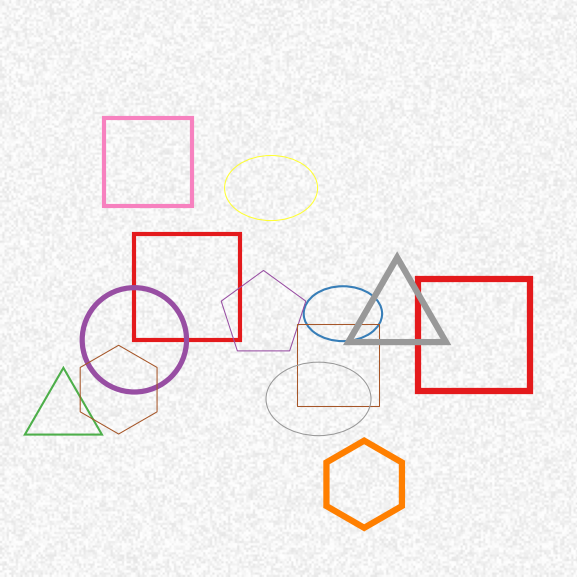[{"shape": "square", "thickness": 3, "radius": 0.49, "center": [0.821, 0.419]}, {"shape": "square", "thickness": 2, "radius": 0.46, "center": [0.324, 0.502]}, {"shape": "oval", "thickness": 1, "radius": 0.34, "center": [0.594, 0.456]}, {"shape": "triangle", "thickness": 1, "radius": 0.39, "center": [0.11, 0.285]}, {"shape": "pentagon", "thickness": 0.5, "radius": 0.39, "center": [0.456, 0.454]}, {"shape": "circle", "thickness": 2.5, "radius": 0.45, "center": [0.233, 0.411]}, {"shape": "hexagon", "thickness": 3, "radius": 0.38, "center": [0.631, 0.161]}, {"shape": "oval", "thickness": 0.5, "radius": 0.4, "center": [0.469, 0.674]}, {"shape": "square", "thickness": 0.5, "radius": 0.36, "center": [0.585, 0.368]}, {"shape": "hexagon", "thickness": 0.5, "radius": 0.38, "center": [0.205, 0.324]}, {"shape": "square", "thickness": 2, "radius": 0.38, "center": [0.256, 0.719]}, {"shape": "triangle", "thickness": 3, "radius": 0.49, "center": [0.688, 0.456]}, {"shape": "oval", "thickness": 0.5, "radius": 0.45, "center": [0.552, 0.308]}]